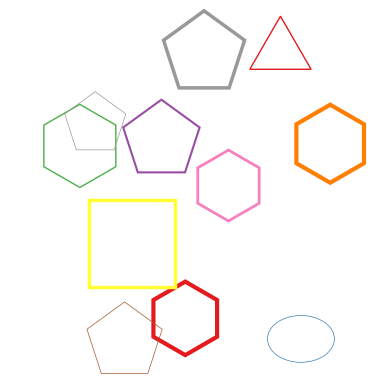[{"shape": "triangle", "thickness": 1, "radius": 0.46, "center": [0.728, 0.866]}, {"shape": "hexagon", "thickness": 3, "radius": 0.48, "center": [0.481, 0.173]}, {"shape": "oval", "thickness": 0.5, "radius": 0.43, "center": [0.782, 0.12]}, {"shape": "hexagon", "thickness": 1, "radius": 0.54, "center": [0.207, 0.621]}, {"shape": "pentagon", "thickness": 1.5, "radius": 0.52, "center": [0.419, 0.637]}, {"shape": "hexagon", "thickness": 3, "radius": 0.51, "center": [0.858, 0.627]}, {"shape": "square", "thickness": 2.5, "radius": 0.56, "center": [0.343, 0.367]}, {"shape": "pentagon", "thickness": 0.5, "radius": 0.51, "center": [0.324, 0.113]}, {"shape": "hexagon", "thickness": 2, "radius": 0.46, "center": [0.593, 0.518]}, {"shape": "pentagon", "thickness": 0.5, "radius": 0.42, "center": [0.247, 0.678]}, {"shape": "pentagon", "thickness": 2.5, "radius": 0.55, "center": [0.53, 0.861]}]